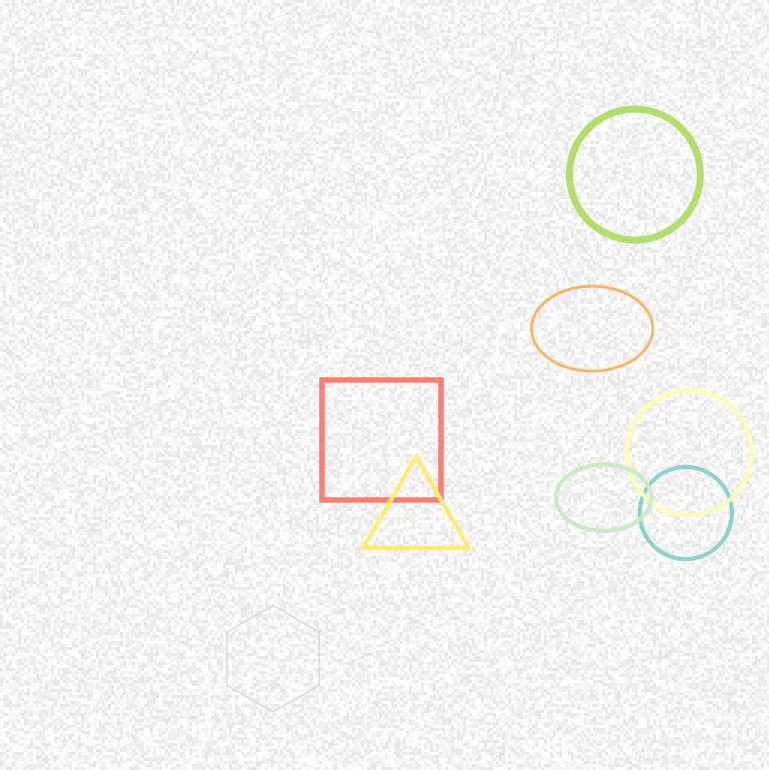[{"shape": "circle", "thickness": 1.5, "radius": 0.3, "center": [0.891, 0.334]}, {"shape": "circle", "thickness": 1.5, "radius": 0.4, "center": [0.895, 0.412]}, {"shape": "square", "thickness": 2, "radius": 0.39, "center": [0.495, 0.429]}, {"shape": "oval", "thickness": 1, "radius": 0.39, "center": [0.769, 0.573]}, {"shape": "circle", "thickness": 2.5, "radius": 0.43, "center": [0.825, 0.773]}, {"shape": "hexagon", "thickness": 0.5, "radius": 0.35, "center": [0.355, 0.145]}, {"shape": "oval", "thickness": 1.5, "radius": 0.31, "center": [0.784, 0.354]}, {"shape": "triangle", "thickness": 1.5, "radius": 0.4, "center": [0.54, 0.328]}]